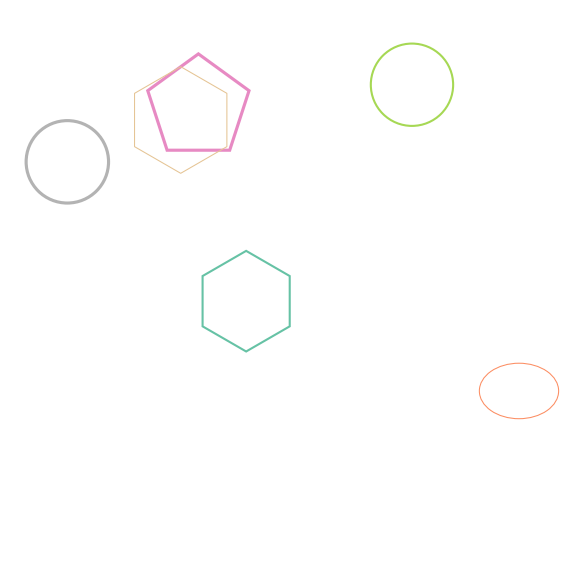[{"shape": "hexagon", "thickness": 1, "radius": 0.44, "center": [0.426, 0.478]}, {"shape": "oval", "thickness": 0.5, "radius": 0.34, "center": [0.899, 0.322]}, {"shape": "pentagon", "thickness": 1.5, "radius": 0.46, "center": [0.344, 0.814]}, {"shape": "circle", "thickness": 1, "radius": 0.36, "center": [0.713, 0.852]}, {"shape": "hexagon", "thickness": 0.5, "radius": 0.46, "center": [0.313, 0.791]}, {"shape": "circle", "thickness": 1.5, "radius": 0.36, "center": [0.117, 0.719]}]